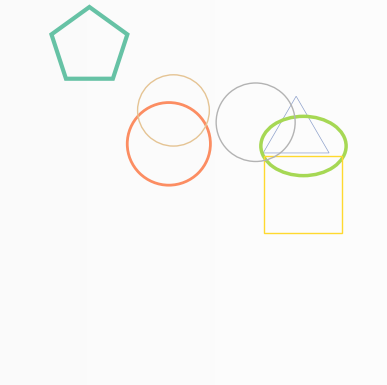[{"shape": "pentagon", "thickness": 3, "radius": 0.51, "center": [0.231, 0.879]}, {"shape": "circle", "thickness": 2, "radius": 0.54, "center": [0.436, 0.626]}, {"shape": "triangle", "thickness": 0.5, "radius": 0.49, "center": [0.764, 0.652]}, {"shape": "oval", "thickness": 2.5, "radius": 0.55, "center": [0.783, 0.621]}, {"shape": "square", "thickness": 1, "radius": 0.5, "center": [0.782, 0.494]}, {"shape": "circle", "thickness": 1, "radius": 0.46, "center": [0.448, 0.713]}, {"shape": "circle", "thickness": 1, "radius": 0.51, "center": [0.66, 0.683]}]